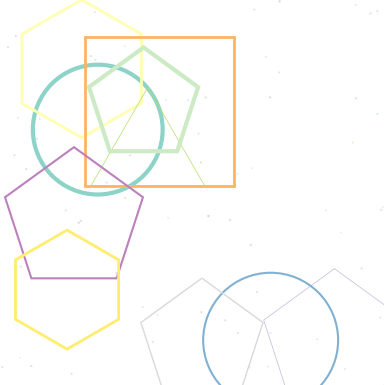[{"shape": "circle", "thickness": 3, "radius": 0.84, "center": [0.254, 0.663]}, {"shape": "hexagon", "thickness": 2, "radius": 0.9, "center": [0.212, 0.822]}, {"shape": "pentagon", "thickness": 0.5, "radius": 0.97, "center": [0.869, 0.109]}, {"shape": "circle", "thickness": 1.5, "radius": 0.88, "center": [0.703, 0.116]}, {"shape": "square", "thickness": 2, "radius": 0.96, "center": [0.415, 0.71]}, {"shape": "triangle", "thickness": 0.5, "radius": 0.85, "center": [0.384, 0.603]}, {"shape": "pentagon", "thickness": 1, "radius": 0.83, "center": [0.525, 0.111]}, {"shape": "pentagon", "thickness": 1.5, "radius": 0.94, "center": [0.192, 0.429]}, {"shape": "pentagon", "thickness": 3, "radius": 0.74, "center": [0.373, 0.728]}, {"shape": "hexagon", "thickness": 2, "radius": 0.77, "center": [0.174, 0.248]}]